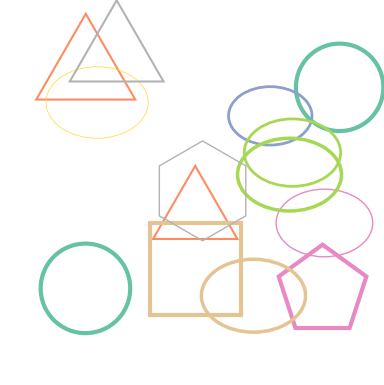[{"shape": "circle", "thickness": 3, "radius": 0.57, "center": [0.882, 0.773]}, {"shape": "circle", "thickness": 3, "radius": 0.58, "center": [0.222, 0.251]}, {"shape": "triangle", "thickness": 1.5, "radius": 0.74, "center": [0.223, 0.816]}, {"shape": "triangle", "thickness": 1.5, "radius": 0.63, "center": [0.507, 0.443]}, {"shape": "oval", "thickness": 2, "radius": 0.54, "center": [0.702, 0.699]}, {"shape": "oval", "thickness": 1, "radius": 0.63, "center": [0.843, 0.421]}, {"shape": "pentagon", "thickness": 3, "radius": 0.6, "center": [0.838, 0.245]}, {"shape": "oval", "thickness": 2.5, "radius": 0.67, "center": [0.752, 0.546]}, {"shape": "oval", "thickness": 2, "radius": 0.63, "center": [0.76, 0.604]}, {"shape": "oval", "thickness": 0.5, "radius": 0.66, "center": [0.252, 0.734]}, {"shape": "square", "thickness": 3, "radius": 0.6, "center": [0.508, 0.302]}, {"shape": "oval", "thickness": 2.5, "radius": 0.68, "center": [0.658, 0.232]}, {"shape": "hexagon", "thickness": 1, "radius": 0.65, "center": [0.526, 0.504]}, {"shape": "triangle", "thickness": 1.5, "radius": 0.7, "center": [0.303, 0.859]}]